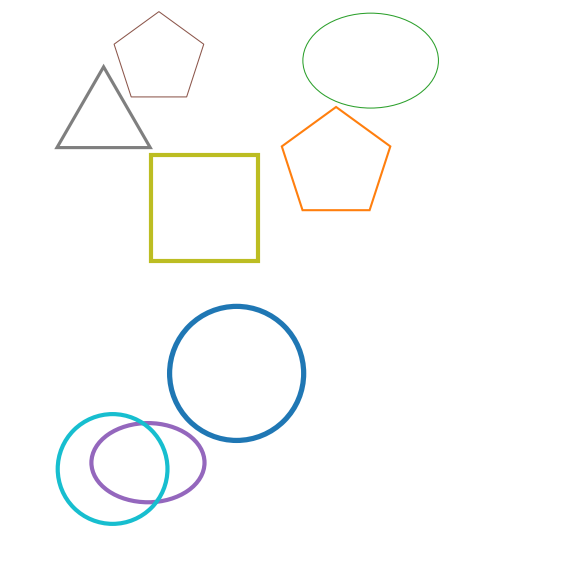[{"shape": "circle", "thickness": 2.5, "radius": 0.58, "center": [0.41, 0.353]}, {"shape": "pentagon", "thickness": 1, "radius": 0.49, "center": [0.582, 0.715]}, {"shape": "oval", "thickness": 0.5, "radius": 0.59, "center": [0.642, 0.894]}, {"shape": "oval", "thickness": 2, "radius": 0.49, "center": [0.256, 0.198]}, {"shape": "pentagon", "thickness": 0.5, "radius": 0.41, "center": [0.275, 0.897]}, {"shape": "triangle", "thickness": 1.5, "radius": 0.47, "center": [0.179, 0.79]}, {"shape": "square", "thickness": 2, "radius": 0.46, "center": [0.355, 0.639]}, {"shape": "circle", "thickness": 2, "radius": 0.48, "center": [0.195, 0.187]}]